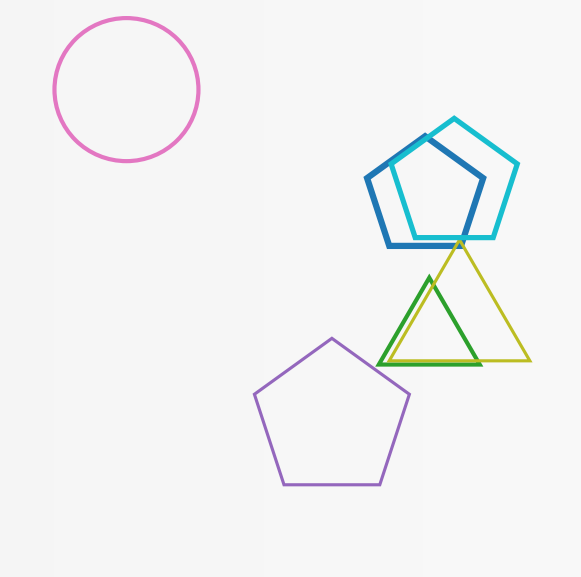[{"shape": "pentagon", "thickness": 3, "radius": 0.52, "center": [0.731, 0.658]}, {"shape": "triangle", "thickness": 2, "radius": 0.5, "center": [0.739, 0.418]}, {"shape": "pentagon", "thickness": 1.5, "radius": 0.7, "center": [0.571, 0.273]}, {"shape": "circle", "thickness": 2, "radius": 0.62, "center": [0.218, 0.844]}, {"shape": "triangle", "thickness": 1.5, "radius": 0.7, "center": [0.791, 0.444]}, {"shape": "pentagon", "thickness": 2.5, "radius": 0.57, "center": [0.781, 0.68]}]